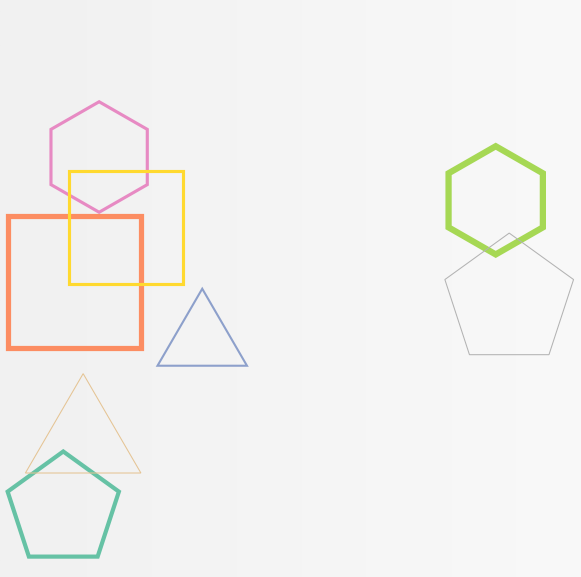[{"shape": "pentagon", "thickness": 2, "radius": 0.5, "center": [0.109, 0.117]}, {"shape": "square", "thickness": 2.5, "radius": 0.57, "center": [0.128, 0.511]}, {"shape": "triangle", "thickness": 1, "radius": 0.44, "center": [0.348, 0.41]}, {"shape": "hexagon", "thickness": 1.5, "radius": 0.48, "center": [0.171, 0.727]}, {"shape": "hexagon", "thickness": 3, "radius": 0.47, "center": [0.853, 0.652]}, {"shape": "square", "thickness": 1.5, "radius": 0.49, "center": [0.217, 0.605]}, {"shape": "triangle", "thickness": 0.5, "radius": 0.57, "center": [0.143, 0.237]}, {"shape": "pentagon", "thickness": 0.5, "radius": 0.58, "center": [0.876, 0.479]}]